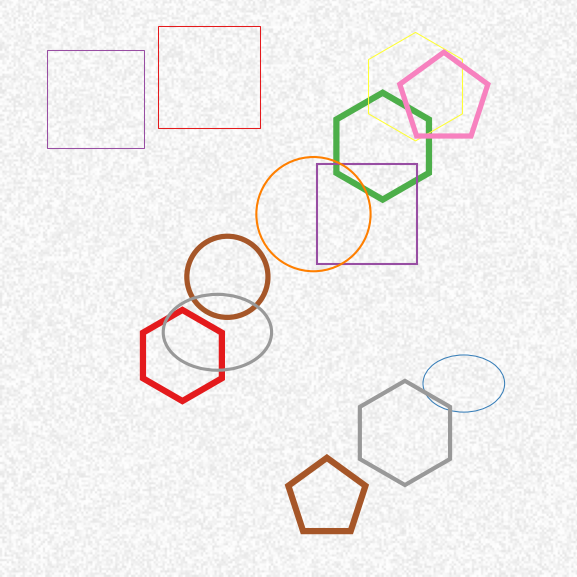[{"shape": "hexagon", "thickness": 3, "radius": 0.39, "center": [0.316, 0.384]}, {"shape": "square", "thickness": 0.5, "radius": 0.44, "center": [0.362, 0.865]}, {"shape": "oval", "thickness": 0.5, "radius": 0.35, "center": [0.803, 0.335]}, {"shape": "hexagon", "thickness": 3, "radius": 0.46, "center": [0.663, 0.746]}, {"shape": "square", "thickness": 1, "radius": 0.43, "center": [0.636, 0.629]}, {"shape": "square", "thickness": 0.5, "radius": 0.42, "center": [0.165, 0.828]}, {"shape": "circle", "thickness": 1, "radius": 0.49, "center": [0.543, 0.628]}, {"shape": "hexagon", "thickness": 0.5, "radius": 0.47, "center": [0.72, 0.849]}, {"shape": "circle", "thickness": 2.5, "radius": 0.35, "center": [0.394, 0.52]}, {"shape": "pentagon", "thickness": 3, "radius": 0.35, "center": [0.566, 0.136]}, {"shape": "pentagon", "thickness": 2.5, "radius": 0.4, "center": [0.769, 0.828]}, {"shape": "oval", "thickness": 1.5, "radius": 0.47, "center": [0.376, 0.424]}, {"shape": "hexagon", "thickness": 2, "radius": 0.45, "center": [0.701, 0.249]}]